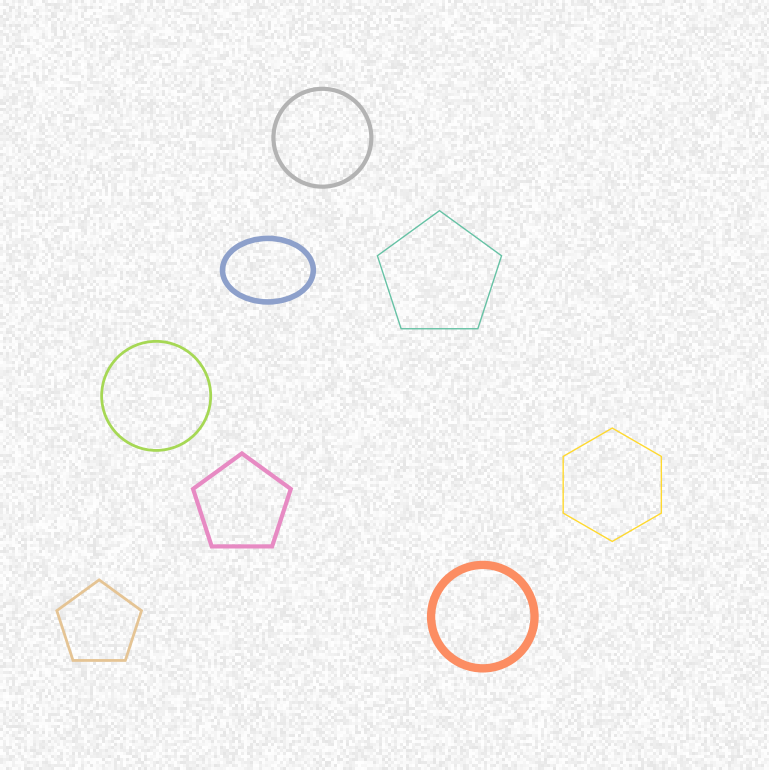[{"shape": "pentagon", "thickness": 0.5, "radius": 0.42, "center": [0.571, 0.642]}, {"shape": "circle", "thickness": 3, "radius": 0.34, "center": [0.627, 0.199]}, {"shape": "oval", "thickness": 2, "radius": 0.29, "center": [0.348, 0.649]}, {"shape": "pentagon", "thickness": 1.5, "radius": 0.33, "center": [0.314, 0.344]}, {"shape": "circle", "thickness": 1, "radius": 0.35, "center": [0.203, 0.486]}, {"shape": "hexagon", "thickness": 0.5, "radius": 0.37, "center": [0.795, 0.37]}, {"shape": "pentagon", "thickness": 1, "radius": 0.29, "center": [0.129, 0.189]}, {"shape": "circle", "thickness": 1.5, "radius": 0.32, "center": [0.419, 0.821]}]